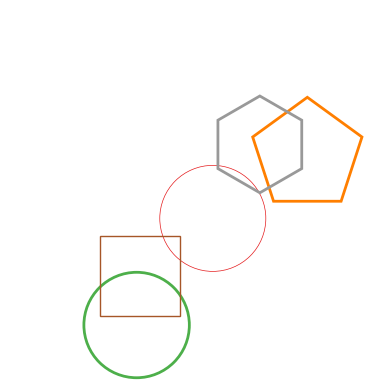[{"shape": "circle", "thickness": 0.5, "radius": 0.69, "center": [0.553, 0.433]}, {"shape": "circle", "thickness": 2, "radius": 0.68, "center": [0.355, 0.156]}, {"shape": "pentagon", "thickness": 2, "radius": 0.75, "center": [0.798, 0.598]}, {"shape": "square", "thickness": 1, "radius": 0.52, "center": [0.364, 0.284]}, {"shape": "hexagon", "thickness": 2, "radius": 0.63, "center": [0.675, 0.625]}]